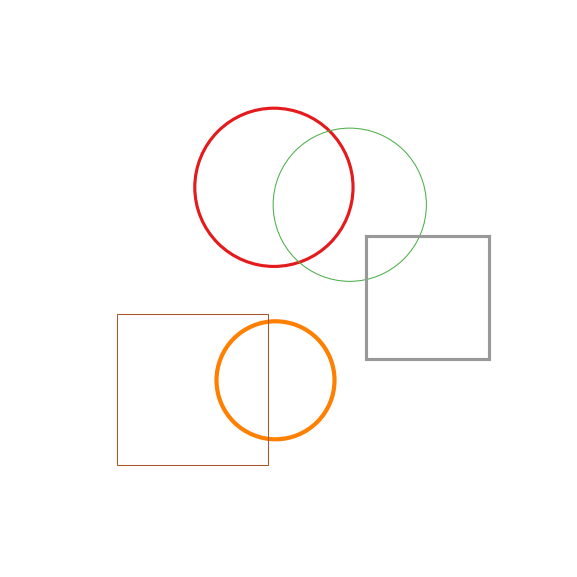[{"shape": "circle", "thickness": 1.5, "radius": 0.69, "center": [0.474, 0.675]}, {"shape": "circle", "thickness": 0.5, "radius": 0.66, "center": [0.606, 0.645]}, {"shape": "circle", "thickness": 2, "radius": 0.51, "center": [0.477, 0.341]}, {"shape": "square", "thickness": 0.5, "radius": 0.66, "center": [0.333, 0.325]}, {"shape": "square", "thickness": 1.5, "radius": 0.53, "center": [0.741, 0.484]}]